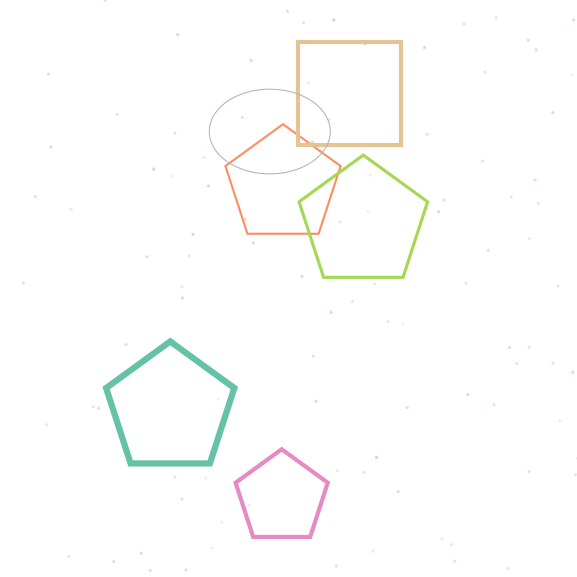[{"shape": "pentagon", "thickness": 3, "radius": 0.58, "center": [0.295, 0.291]}, {"shape": "pentagon", "thickness": 1, "radius": 0.52, "center": [0.49, 0.679]}, {"shape": "pentagon", "thickness": 2, "radius": 0.42, "center": [0.488, 0.137]}, {"shape": "pentagon", "thickness": 1.5, "radius": 0.59, "center": [0.629, 0.614]}, {"shape": "square", "thickness": 2, "radius": 0.45, "center": [0.604, 0.837]}, {"shape": "oval", "thickness": 0.5, "radius": 0.52, "center": [0.467, 0.771]}]